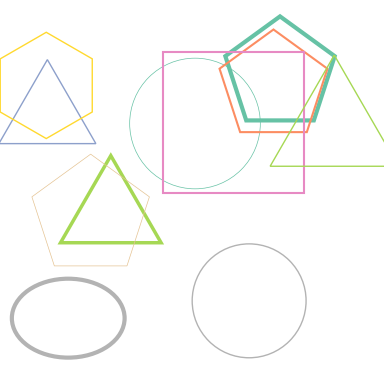[{"shape": "pentagon", "thickness": 3, "radius": 0.75, "center": [0.727, 0.808]}, {"shape": "circle", "thickness": 0.5, "radius": 0.85, "center": [0.506, 0.679]}, {"shape": "pentagon", "thickness": 1.5, "radius": 0.74, "center": [0.71, 0.776]}, {"shape": "triangle", "thickness": 1, "radius": 0.73, "center": [0.123, 0.7]}, {"shape": "square", "thickness": 1.5, "radius": 0.92, "center": [0.606, 0.682]}, {"shape": "triangle", "thickness": 1, "radius": 0.96, "center": [0.868, 0.664]}, {"shape": "triangle", "thickness": 2.5, "radius": 0.75, "center": [0.288, 0.445]}, {"shape": "hexagon", "thickness": 1, "radius": 0.69, "center": [0.12, 0.778]}, {"shape": "pentagon", "thickness": 0.5, "radius": 0.8, "center": [0.235, 0.439]}, {"shape": "oval", "thickness": 3, "radius": 0.73, "center": [0.177, 0.174]}, {"shape": "circle", "thickness": 1, "radius": 0.74, "center": [0.647, 0.219]}]